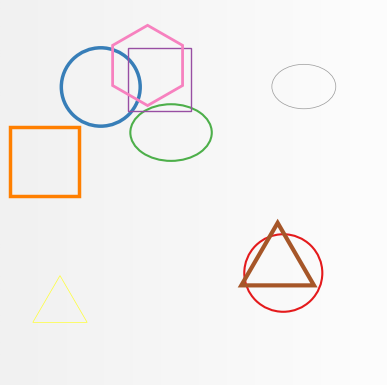[{"shape": "circle", "thickness": 1.5, "radius": 0.5, "center": [0.731, 0.291]}, {"shape": "circle", "thickness": 2.5, "radius": 0.51, "center": [0.26, 0.774]}, {"shape": "oval", "thickness": 1.5, "radius": 0.53, "center": [0.441, 0.656]}, {"shape": "square", "thickness": 1, "radius": 0.41, "center": [0.412, 0.794]}, {"shape": "square", "thickness": 2.5, "radius": 0.45, "center": [0.115, 0.581]}, {"shape": "triangle", "thickness": 0.5, "radius": 0.4, "center": [0.155, 0.203]}, {"shape": "triangle", "thickness": 3, "radius": 0.54, "center": [0.717, 0.313]}, {"shape": "hexagon", "thickness": 2, "radius": 0.52, "center": [0.381, 0.83]}, {"shape": "oval", "thickness": 0.5, "radius": 0.41, "center": [0.784, 0.775]}]